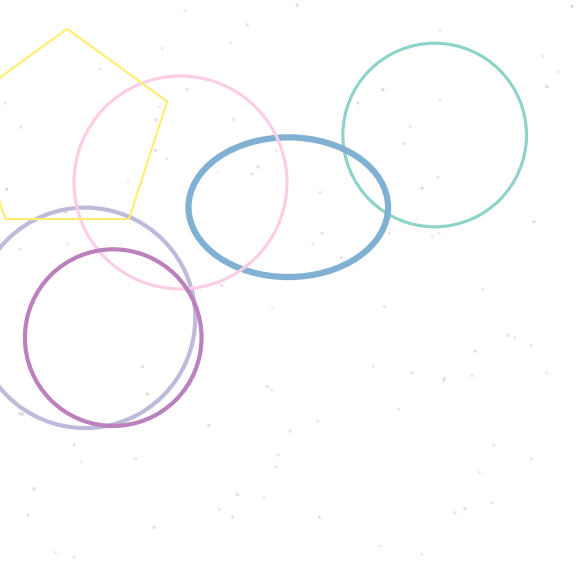[{"shape": "circle", "thickness": 1.5, "radius": 0.79, "center": [0.753, 0.765]}, {"shape": "circle", "thickness": 2, "radius": 0.95, "center": [0.147, 0.449]}, {"shape": "oval", "thickness": 3, "radius": 0.86, "center": [0.499, 0.64]}, {"shape": "circle", "thickness": 1.5, "radius": 0.92, "center": [0.313, 0.683]}, {"shape": "circle", "thickness": 2, "radius": 0.76, "center": [0.196, 0.415]}, {"shape": "pentagon", "thickness": 1, "radius": 0.91, "center": [0.116, 0.767]}]